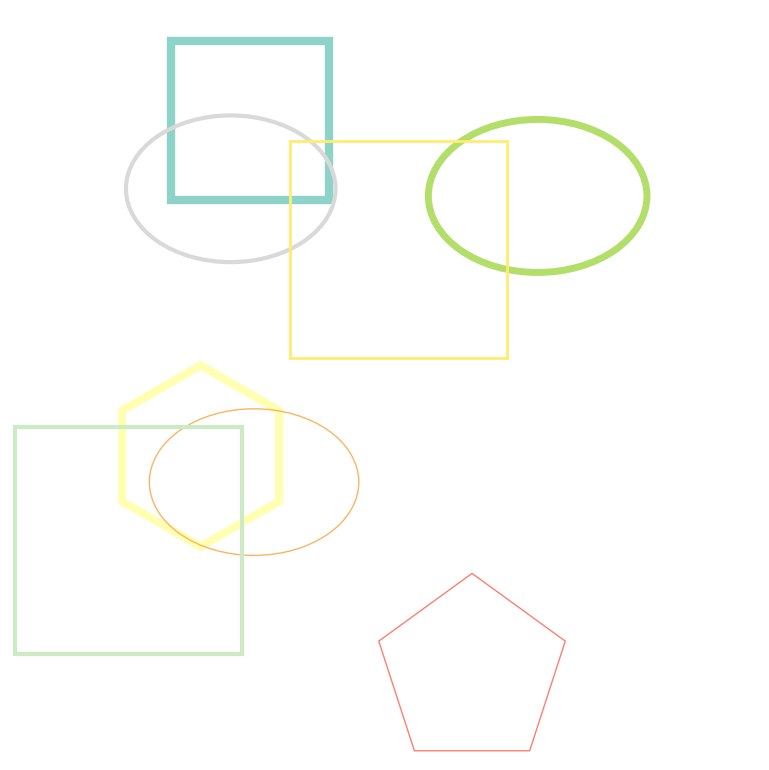[{"shape": "square", "thickness": 3, "radius": 0.51, "center": [0.325, 0.844]}, {"shape": "hexagon", "thickness": 3, "radius": 0.59, "center": [0.261, 0.408]}, {"shape": "pentagon", "thickness": 0.5, "radius": 0.64, "center": [0.613, 0.128]}, {"shape": "oval", "thickness": 0.5, "radius": 0.68, "center": [0.33, 0.374]}, {"shape": "oval", "thickness": 2.5, "radius": 0.71, "center": [0.698, 0.746]}, {"shape": "oval", "thickness": 1.5, "radius": 0.68, "center": [0.3, 0.755]}, {"shape": "square", "thickness": 1.5, "radius": 0.74, "center": [0.167, 0.298]}, {"shape": "square", "thickness": 1, "radius": 0.71, "center": [0.517, 0.676]}]